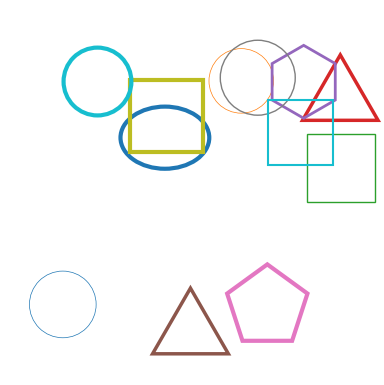[{"shape": "oval", "thickness": 3, "radius": 0.58, "center": [0.428, 0.642]}, {"shape": "circle", "thickness": 0.5, "radius": 0.43, "center": [0.163, 0.209]}, {"shape": "circle", "thickness": 0.5, "radius": 0.42, "center": [0.627, 0.79]}, {"shape": "square", "thickness": 1, "radius": 0.44, "center": [0.885, 0.564]}, {"shape": "triangle", "thickness": 2.5, "radius": 0.57, "center": [0.884, 0.744]}, {"shape": "hexagon", "thickness": 2, "radius": 0.47, "center": [0.789, 0.788]}, {"shape": "triangle", "thickness": 2.5, "radius": 0.57, "center": [0.495, 0.138]}, {"shape": "pentagon", "thickness": 3, "radius": 0.55, "center": [0.694, 0.204]}, {"shape": "circle", "thickness": 1, "radius": 0.49, "center": [0.67, 0.798]}, {"shape": "square", "thickness": 3, "radius": 0.47, "center": [0.433, 0.699]}, {"shape": "circle", "thickness": 3, "radius": 0.44, "center": [0.253, 0.788]}, {"shape": "square", "thickness": 1.5, "radius": 0.43, "center": [0.781, 0.656]}]